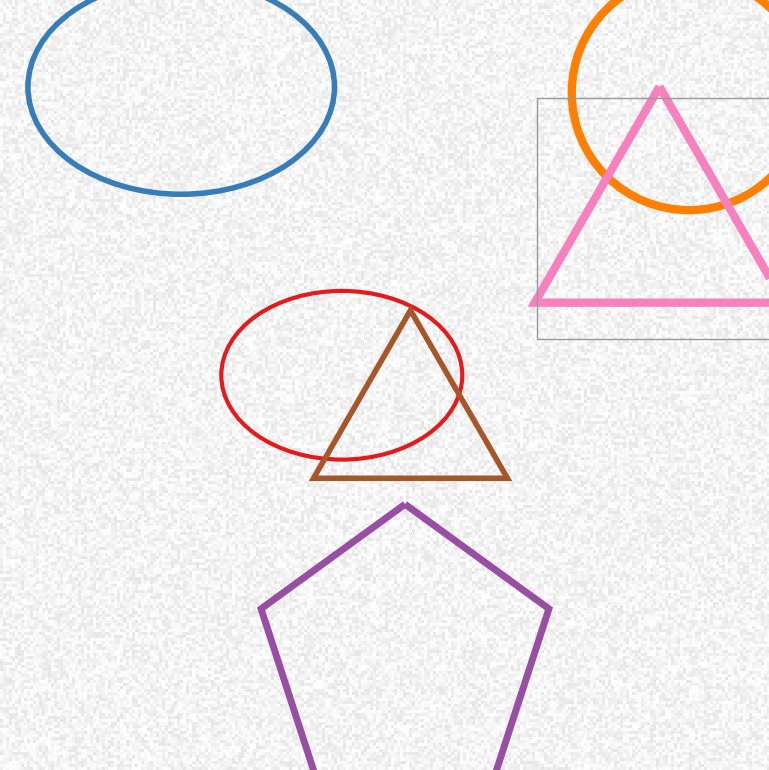[{"shape": "oval", "thickness": 1.5, "radius": 0.78, "center": [0.444, 0.513]}, {"shape": "oval", "thickness": 2, "radius": 1.0, "center": [0.235, 0.887]}, {"shape": "pentagon", "thickness": 2.5, "radius": 0.98, "center": [0.526, 0.149]}, {"shape": "circle", "thickness": 3, "radius": 0.76, "center": [0.895, 0.88]}, {"shape": "triangle", "thickness": 2, "radius": 0.73, "center": [0.533, 0.452]}, {"shape": "triangle", "thickness": 3, "radius": 0.93, "center": [0.856, 0.7]}, {"shape": "square", "thickness": 0.5, "radius": 0.78, "center": [0.853, 0.716]}]